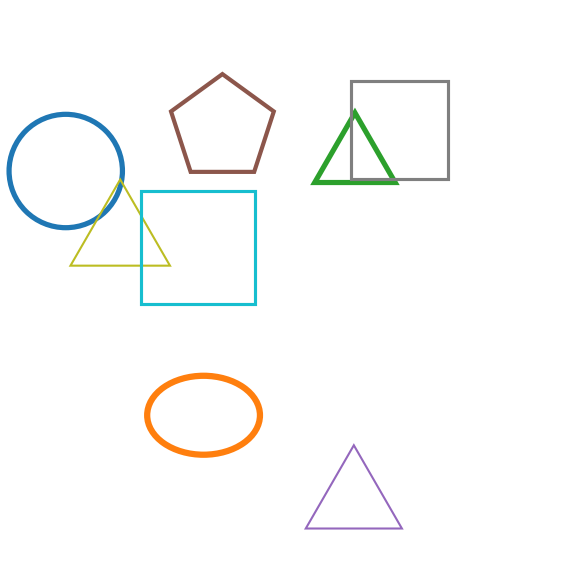[{"shape": "circle", "thickness": 2.5, "radius": 0.49, "center": [0.114, 0.703]}, {"shape": "oval", "thickness": 3, "radius": 0.49, "center": [0.353, 0.28]}, {"shape": "triangle", "thickness": 2.5, "radius": 0.4, "center": [0.615, 0.723]}, {"shape": "triangle", "thickness": 1, "radius": 0.48, "center": [0.613, 0.132]}, {"shape": "pentagon", "thickness": 2, "radius": 0.47, "center": [0.385, 0.777]}, {"shape": "square", "thickness": 1.5, "radius": 0.42, "center": [0.692, 0.774]}, {"shape": "triangle", "thickness": 1, "radius": 0.5, "center": [0.208, 0.589]}, {"shape": "square", "thickness": 1.5, "radius": 0.49, "center": [0.343, 0.57]}]